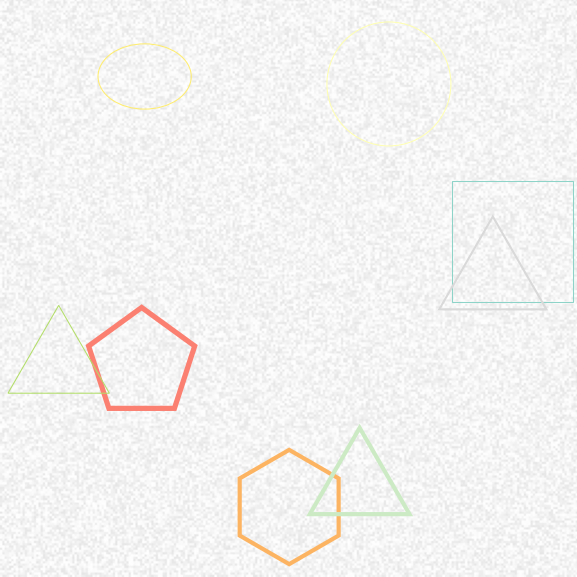[{"shape": "square", "thickness": 0.5, "radius": 0.52, "center": [0.888, 0.58]}, {"shape": "circle", "thickness": 0.5, "radius": 0.54, "center": [0.673, 0.854]}, {"shape": "pentagon", "thickness": 2.5, "radius": 0.48, "center": [0.245, 0.37]}, {"shape": "hexagon", "thickness": 2, "radius": 0.49, "center": [0.501, 0.121]}, {"shape": "triangle", "thickness": 0.5, "radius": 0.51, "center": [0.102, 0.369]}, {"shape": "triangle", "thickness": 1, "radius": 0.54, "center": [0.853, 0.517]}, {"shape": "triangle", "thickness": 2, "radius": 0.5, "center": [0.623, 0.159]}, {"shape": "oval", "thickness": 0.5, "radius": 0.4, "center": [0.25, 0.867]}]